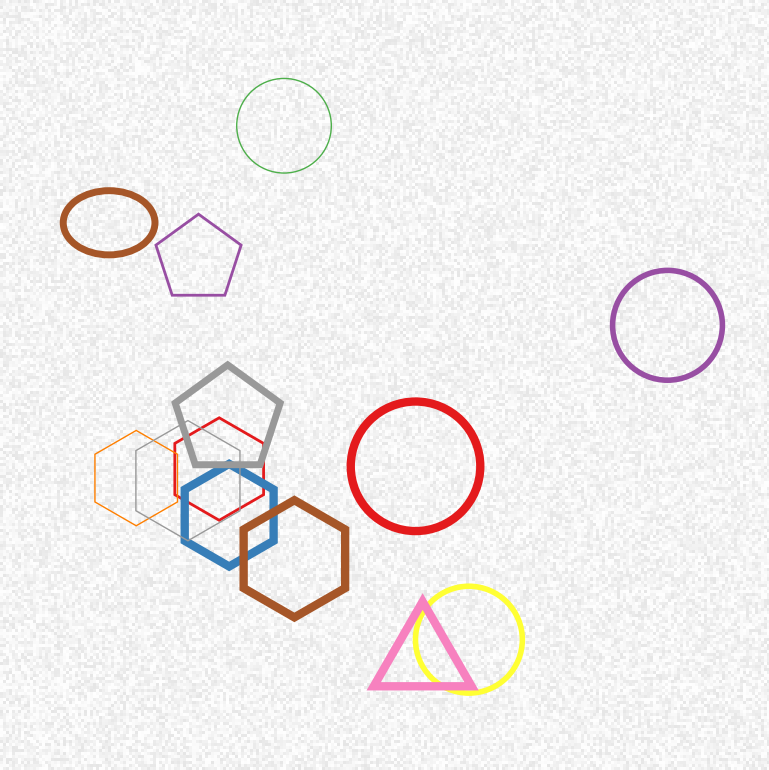[{"shape": "circle", "thickness": 3, "radius": 0.42, "center": [0.54, 0.394]}, {"shape": "hexagon", "thickness": 1, "radius": 0.33, "center": [0.285, 0.391]}, {"shape": "hexagon", "thickness": 3, "radius": 0.33, "center": [0.298, 0.331]}, {"shape": "circle", "thickness": 0.5, "radius": 0.31, "center": [0.369, 0.837]}, {"shape": "pentagon", "thickness": 1, "radius": 0.29, "center": [0.258, 0.664]}, {"shape": "circle", "thickness": 2, "radius": 0.36, "center": [0.867, 0.578]}, {"shape": "hexagon", "thickness": 0.5, "radius": 0.31, "center": [0.177, 0.379]}, {"shape": "circle", "thickness": 2, "radius": 0.35, "center": [0.609, 0.169]}, {"shape": "hexagon", "thickness": 3, "radius": 0.38, "center": [0.382, 0.274]}, {"shape": "oval", "thickness": 2.5, "radius": 0.3, "center": [0.142, 0.711]}, {"shape": "triangle", "thickness": 3, "radius": 0.37, "center": [0.549, 0.145]}, {"shape": "hexagon", "thickness": 0.5, "radius": 0.39, "center": [0.244, 0.376]}, {"shape": "pentagon", "thickness": 2.5, "radius": 0.36, "center": [0.296, 0.454]}]